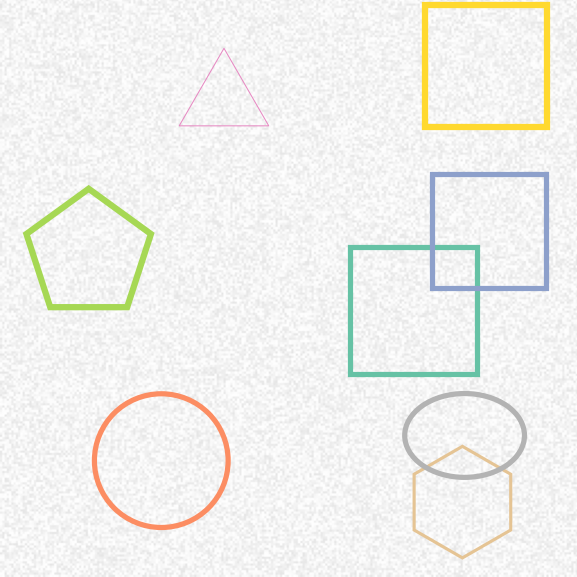[{"shape": "square", "thickness": 2.5, "radius": 0.55, "center": [0.716, 0.461]}, {"shape": "circle", "thickness": 2.5, "radius": 0.58, "center": [0.279, 0.201]}, {"shape": "square", "thickness": 2.5, "radius": 0.49, "center": [0.847, 0.599]}, {"shape": "triangle", "thickness": 0.5, "radius": 0.45, "center": [0.388, 0.826]}, {"shape": "pentagon", "thickness": 3, "radius": 0.57, "center": [0.154, 0.559]}, {"shape": "square", "thickness": 3, "radius": 0.53, "center": [0.841, 0.885]}, {"shape": "hexagon", "thickness": 1.5, "radius": 0.48, "center": [0.801, 0.13]}, {"shape": "oval", "thickness": 2.5, "radius": 0.52, "center": [0.805, 0.245]}]